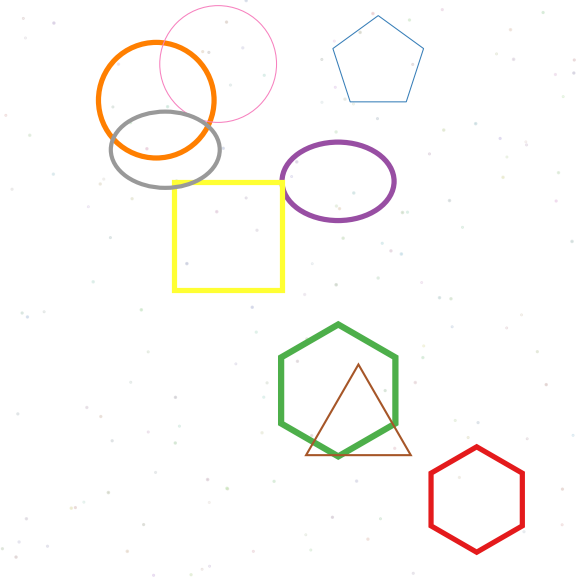[{"shape": "hexagon", "thickness": 2.5, "radius": 0.46, "center": [0.825, 0.134]}, {"shape": "pentagon", "thickness": 0.5, "radius": 0.41, "center": [0.655, 0.89]}, {"shape": "hexagon", "thickness": 3, "radius": 0.57, "center": [0.586, 0.323]}, {"shape": "oval", "thickness": 2.5, "radius": 0.49, "center": [0.585, 0.685]}, {"shape": "circle", "thickness": 2.5, "radius": 0.5, "center": [0.271, 0.826]}, {"shape": "square", "thickness": 2.5, "radius": 0.47, "center": [0.395, 0.591]}, {"shape": "triangle", "thickness": 1, "radius": 0.52, "center": [0.621, 0.263]}, {"shape": "circle", "thickness": 0.5, "radius": 0.51, "center": [0.378, 0.888]}, {"shape": "oval", "thickness": 2, "radius": 0.47, "center": [0.286, 0.74]}]